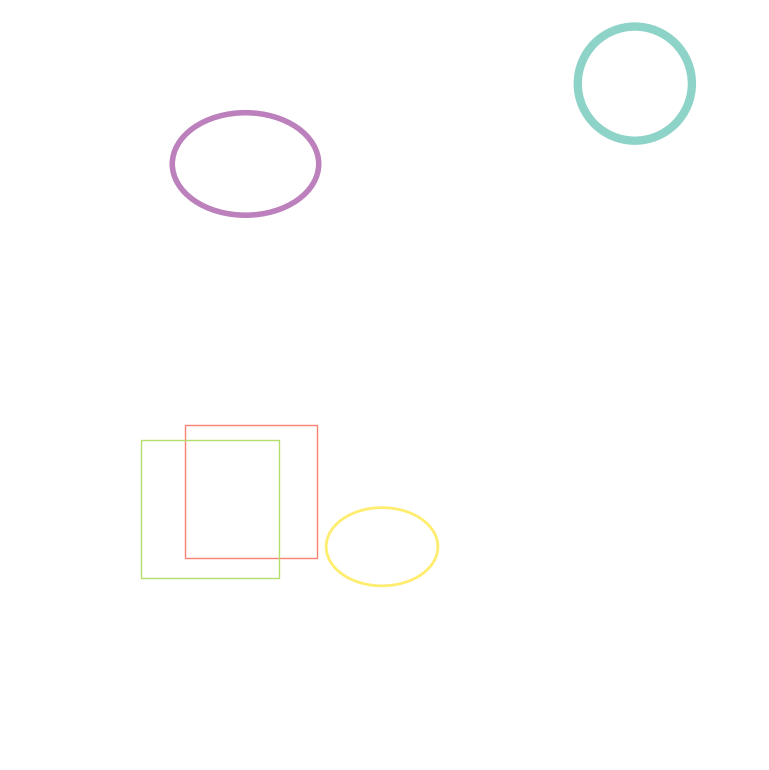[{"shape": "circle", "thickness": 3, "radius": 0.37, "center": [0.824, 0.891]}, {"shape": "square", "thickness": 0.5, "radius": 0.43, "center": [0.326, 0.362]}, {"shape": "square", "thickness": 0.5, "radius": 0.45, "center": [0.273, 0.339]}, {"shape": "oval", "thickness": 2, "radius": 0.48, "center": [0.319, 0.787]}, {"shape": "oval", "thickness": 1, "radius": 0.36, "center": [0.496, 0.29]}]